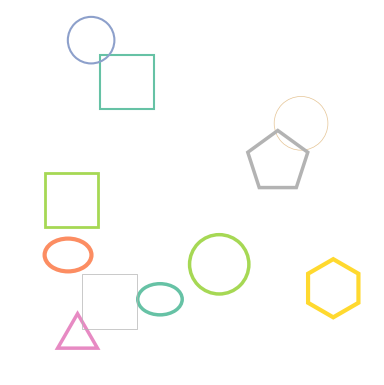[{"shape": "square", "thickness": 1.5, "radius": 0.35, "center": [0.33, 0.788]}, {"shape": "oval", "thickness": 2.5, "radius": 0.29, "center": [0.416, 0.223]}, {"shape": "oval", "thickness": 3, "radius": 0.3, "center": [0.177, 0.338]}, {"shape": "circle", "thickness": 1.5, "radius": 0.3, "center": [0.237, 0.896]}, {"shape": "triangle", "thickness": 2.5, "radius": 0.3, "center": [0.201, 0.126]}, {"shape": "circle", "thickness": 2.5, "radius": 0.39, "center": [0.569, 0.313]}, {"shape": "square", "thickness": 2, "radius": 0.34, "center": [0.187, 0.481]}, {"shape": "hexagon", "thickness": 3, "radius": 0.38, "center": [0.866, 0.251]}, {"shape": "circle", "thickness": 0.5, "radius": 0.35, "center": [0.782, 0.68]}, {"shape": "pentagon", "thickness": 2.5, "radius": 0.41, "center": [0.722, 0.579]}, {"shape": "square", "thickness": 0.5, "radius": 0.36, "center": [0.284, 0.217]}]